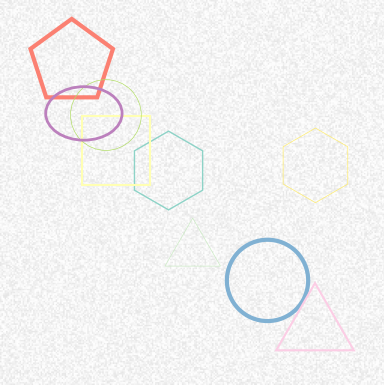[{"shape": "hexagon", "thickness": 1, "radius": 0.51, "center": [0.438, 0.557]}, {"shape": "square", "thickness": 1.5, "radius": 0.45, "center": [0.301, 0.61]}, {"shape": "pentagon", "thickness": 3, "radius": 0.56, "center": [0.186, 0.838]}, {"shape": "circle", "thickness": 3, "radius": 0.53, "center": [0.695, 0.272]}, {"shape": "circle", "thickness": 0.5, "radius": 0.46, "center": [0.275, 0.701]}, {"shape": "triangle", "thickness": 1.5, "radius": 0.58, "center": [0.818, 0.148]}, {"shape": "oval", "thickness": 2, "radius": 0.5, "center": [0.218, 0.705]}, {"shape": "triangle", "thickness": 0.5, "radius": 0.42, "center": [0.501, 0.35]}, {"shape": "hexagon", "thickness": 0.5, "radius": 0.48, "center": [0.819, 0.57]}]